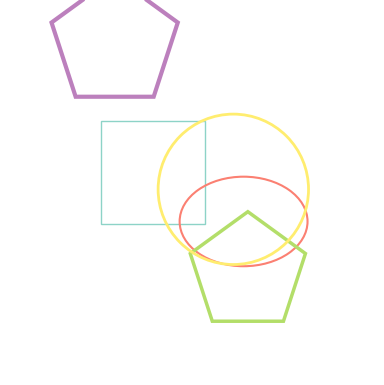[{"shape": "square", "thickness": 1, "radius": 0.67, "center": [0.397, 0.552]}, {"shape": "oval", "thickness": 1.5, "radius": 0.83, "center": [0.633, 0.425]}, {"shape": "pentagon", "thickness": 2.5, "radius": 0.79, "center": [0.644, 0.293]}, {"shape": "pentagon", "thickness": 3, "radius": 0.86, "center": [0.298, 0.888]}, {"shape": "circle", "thickness": 2, "radius": 0.98, "center": [0.606, 0.508]}]